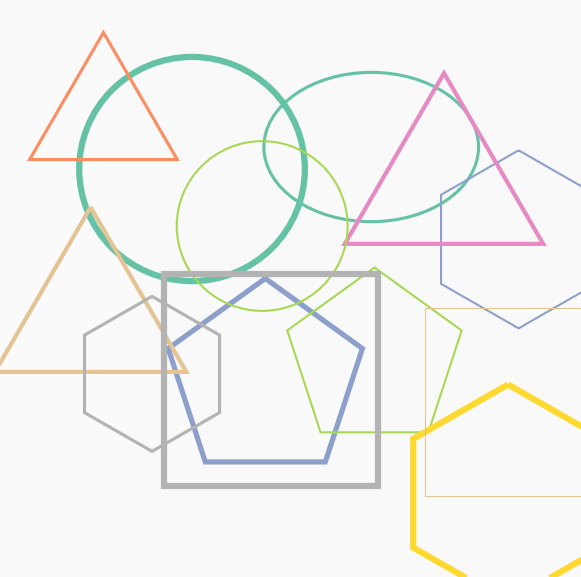[{"shape": "circle", "thickness": 3, "radius": 0.97, "center": [0.33, 0.706]}, {"shape": "oval", "thickness": 1.5, "radius": 0.92, "center": [0.639, 0.745]}, {"shape": "triangle", "thickness": 1.5, "radius": 0.73, "center": [0.178, 0.796]}, {"shape": "pentagon", "thickness": 2.5, "radius": 0.88, "center": [0.456, 0.341]}, {"shape": "hexagon", "thickness": 1, "radius": 0.77, "center": [0.892, 0.585]}, {"shape": "triangle", "thickness": 2, "radius": 0.99, "center": [0.764, 0.675]}, {"shape": "pentagon", "thickness": 1, "radius": 0.79, "center": [0.644, 0.378]}, {"shape": "circle", "thickness": 1, "radius": 0.73, "center": [0.451, 0.608]}, {"shape": "hexagon", "thickness": 3, "radius": 0.94, "center": [0.874, 0.145]}, {"shape": "triangle", "thickness": 2, "radius": 0.95, "center": [0.156, 0.45]}, {"shape": "square", "thickness": 0.5, "radius": 0.81, "center": [0.894, 0.303]}, {"shape": "square", "thickness": 3, "radius": 0.92, "center": [0.467, 0.341]}, {"shape": "hexagon", "thickness": 1.5, "radius": 0.67, "center": [0.262, 0.352]}]